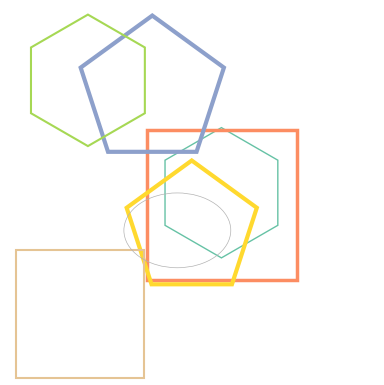[{"shape": "hexagon", "thickness": 1, "radius": 0.85, "center": [0.575, 0.499]}, {"shape": "square", "thickness": 2.5, "radius": 0.98, "center": [0.576, 0.467]}, {"shape": "pentagon", "thickness": 3, "radius": 0.98, "center": [0.396, 0.764]}, {"shape": "hexagon", "thickness": 1.5, "radius": 0.85, "center": [0.228, 0.791]}, {"shape": "pentagon", "thickness": 3, "radius": 0.89, "center": [0.498, 0.405]}, {"shape": "square", "thickness": 1.5, "radius": 0.83, "center": [0.208, 0.185]}, {"shape": "oval", "thickness": 0.5, "radius": 0.69, "center": [0.461, 0.402]}]